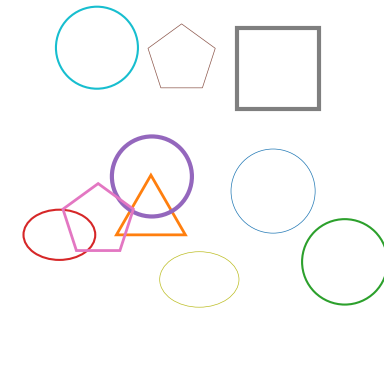[{"shape": "circle", "thickness": 0.5, "radius": 0.55, "center": [0.709, 0.504]}, {"shape": "triangle", "thickness": 2, "radius": 0.52, "center": [0.392, 0.442]}, {"shape": "circle", "thickness": 1.5, "radius": 0.55, "center": [0.896, 0.32]}, {"shape": "oval", "thickness": 1.5, "radius": 0.47, "center": [0.154, 0.39]}, {"shape": "circle", "thickness": 3, "radius": 0.52, "center": [0.395, 0.542]}, {"shape": "pentagon", "thickness": 0.5, "radius": 0.46, "center": [0.472, 0.846]}, {"shape": "pentagon", "thickness": 2, "radius": 0.48, "center": [0.255, 0.427]}, {"shape": "square", "thickness": 3, "radius": 0.53, "center": [0.722, 0.822]}, {"shape": "oval", "thickness": 0.5, "radius": 0.51, "center": [0.518, 0.274]}, {"shape": "circle", "thickness": 1.5, "radius": 0.53, "center": [0.252, 0.876]}]